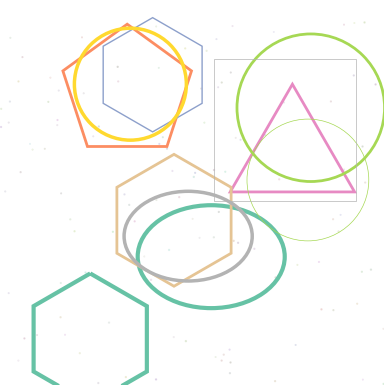[{"shape": "oval", "thickness": 3, "radius": 0.95, "center": [0.549, 0.333]}, {"shape": "hexagon", "thickness": 3, "radius": 0.85, "center": [0.234, 0.12]}, {"shape": "pentagon", "thickness": 2, "radius": 0.88, "center": [0.33, 0.762]}, {"shape": "hexagon", "thickness": 1, "radius": 0.74, "center": [0.396, 0.806]}, {"shape": "triangle", "thickness": 2, "radius": 0.93, "center": [0.76, 0.595]}, {"shape": "circle", "thickness": 0.5, "radius": 0.79, "center": [0.8, 0.533]}, {"shape": "circle", "thickness": 2, "radius": 0.96, "center": [0.807, 0.72]}, {"shape": "circle", "thickness": 2.5, "radius": 0.73, "center": [0.339, 0.781]}, {"shape": "hexagon", "thickness": 2, "radius": 0.86, "center": [0.452, 0.428]}, {"shape": "square", "thickness": 0.5, "radius": 0.92, "center": [0.74, 0.662]}, {"shape": "oval", "thickness": 2.5, "radius": 0.83, "center": [0.489, 0.387]}]